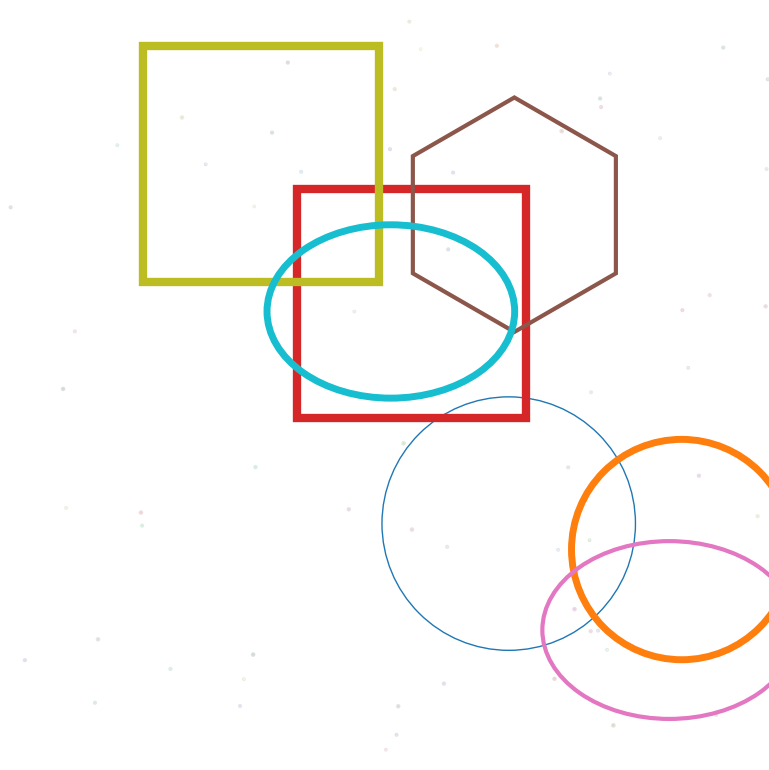[{"shape": "circle", "thickness": 0.5, "radius": 0.82, "center": [0.661, 0.32]}, {"shape": "circle", "thickness": 2.5, "radius": 0.72, "center": [0.885, 0.286]}, {"shape": "square", "thickness": 3, "radius": 0.74, "center": [0.534, 0.605]}, {"shape": "hexagon", "thickness": 1.5, "radius": 0.76, "center": [0.668, 0.721]}, {"shape": "oval", "thickness": 1.5, "radius": 0.82, "center": [0.869, 0.182]}, {"shape": "square", "thickness": 3, "radius": 0.77, "center": [0.339, 0.787]}, {"shape": "oval", "thickness": 2.5, "radius": 0.8, "center": [0.508, 0.596]}]